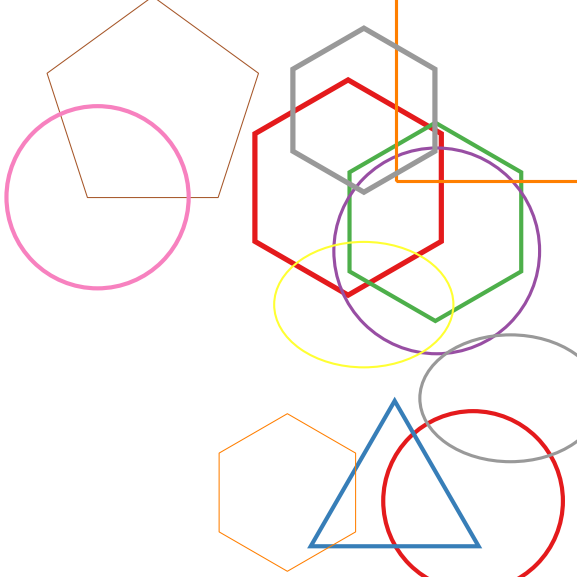[{"shape": "circle", "thickness": 2, "radius": 0.78, "center": [0.819, 0.132]}, {"shape": "hexagon", "thickness": 2.5, "radius": 0.93, "center": [0.603, 0.674]}, {"shape": "triangle", "thickness": 2, "radius": 0.84, "center": [0.683, 0.137]}, {"shape": "hexagon", "thickness": 2, "radius": 0.86, "center": [0.754, 0.615]}, {"shape": "circle", "thickness": 1.5, "radius": 0.89, "center": [0.756, 0.565]}, {"shape": "square", "thickness": 1.5, "radius": 0.88, "center": [0.862, 0.862]}, {"shape": "hexagon", "thickness": 0.5, "radius": 0.68, "center": [0.498, 0.146]}, {"shape": "oval", "thickness": 1, "radius": 0.78, "center": [0.63, 0.472]}, {"shape": "pentagon", "thickness": 0.5, "radius": 0.96, "center": [0.265, 0.813]}, {"shape": "circle", "thickness": 2, "radius": 0.79, "center": [0.169, 0.658]}, {"shape": "hexagon", "thickness": 2.5, "radius": 0.71, "center": [0.63, 0.808]}, {"shape": "oval", "thickness": 1.5, "radius": 0.78, "center": [0.884, 0.309]}]